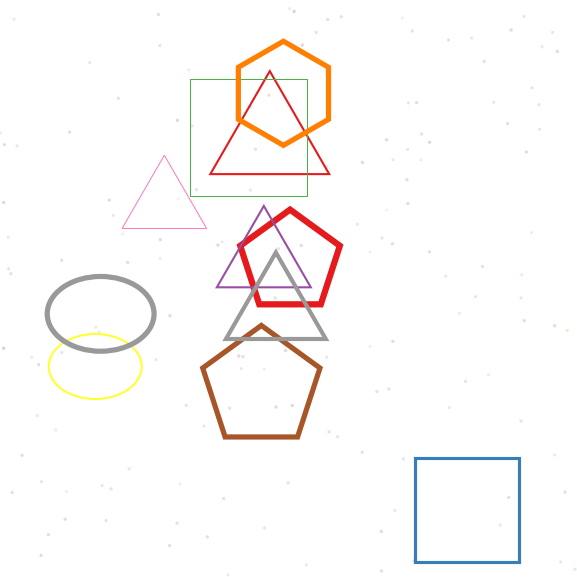[{"shape": "pentagon", "thickness": 3, "radius": 0.45, "center": [0.502, 0.546]}, {"shape": "triangle", "thickness": 1, "radius": 0.59, "center": [0.467, 0.757]}, {"shape": "square", "thickness": 1.5, "radius": 0.45, "center": [0.809, 0.116]}, {"shape": "square", "thickness": 0.5, "radius": 0.51, "center": [0.43, 0.761]}, {"shape": "triangle", "thickness": 1, "radius": 0.47, "center": [0.457, 0.549]}, {"shape": "hexagon", "thickness": 2.5, "radius": 0.45, "center": [0.491, 0.838]}, {"shape": "oval", "thickness": 1, "radius": 0.4, "center": [0.165, 0.364]}, {"shape": "pentagon", "thickness": 2.5, "radius": 0.53, "center": [0.453, 0.329]}, {"shape": "triangle", "thickness": 0.5, "radius": 0.42, "center": [0.285, 0.646]}, {"shape": "oval", "thickness": 2.5, "radius": 0.46, "center": [0.174, 0.456]}, {"shape": "triangle", "thickness": 2, "radius": 0.5, "center": [0.478, 0.462]}]